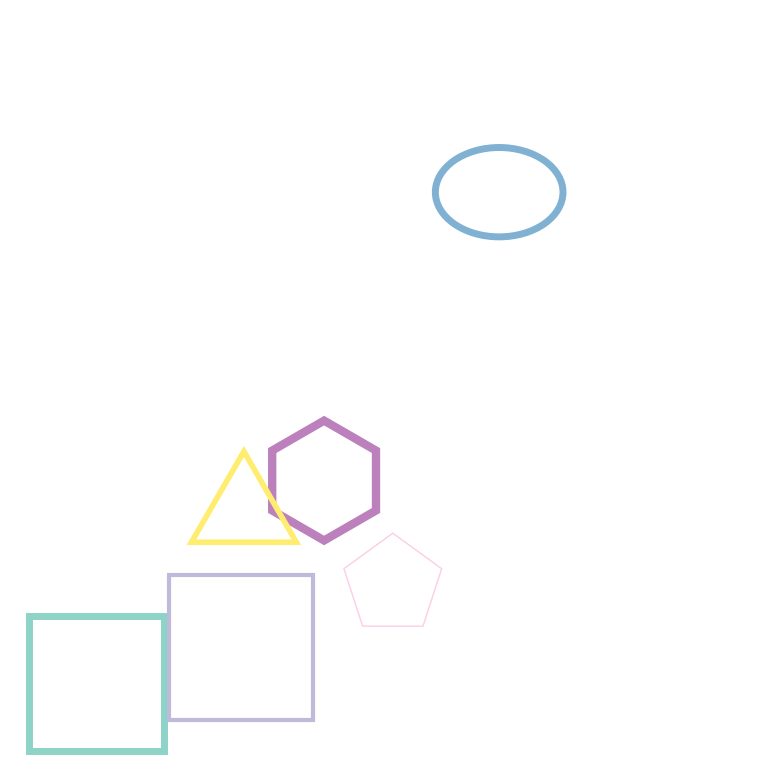[{"shape": "square", "thickness": 2.5, "radius": 0.44, "center": [0.125, 0.112]}, {"shape": "square", "thickness": 1.5, "radius": 0.47, "center": [0.313, 0.159]}, {"shape": "oval", "thickness": 2.5, "radius": 0.41, "center": [0.648, 0.75]}, {"shape": "pentagon", "thickness": 0.5, "radius": 0.33, "center": [0.51, 0.241]}, {"shape": "hexagon", "thickness": 3, "radius": 0.39, "center": [0.421, 0.376]}, {"shape": "triangle", "thickness": 2, "radius": 0.39, "center": [0.317, 0.335]}]